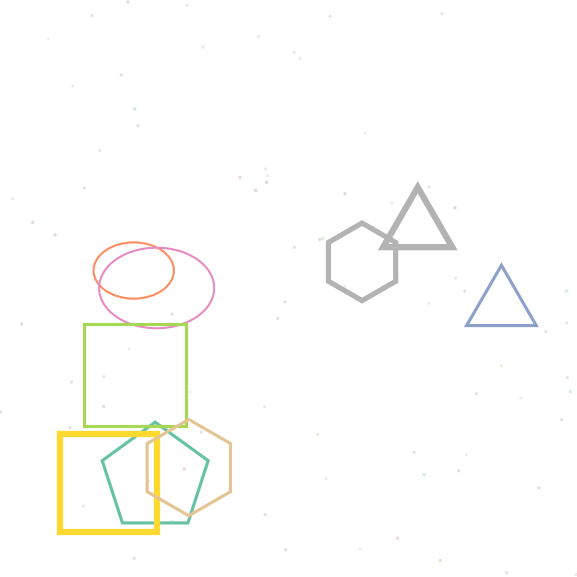[{"shape": "pentagon", "thickness": 1.5, "radius": 0.48, "center": [0.269, 0.172]}, {"shape": "oval", "thickness": 1, "radius": 0.35, "center": [0.232, 0.531]}, {"shape": "triangle", "thickness": 1.5, "radius": 0.35, "center": [0.868, 0.47]}, {"shape": "oval", "thickness": 1, "radius": 0.5, "center": [0.271, 0.5]}, {"shape": "square", "thickness": 1.5, "radius": 0.44, "center": [0.234, 0.35]}, {"shape": "square", "thickness": 3, "radius": 0.42, "center": [0.188, 0.163]}, {"shape": "hexagon", "thickness": 1.5, "radius": 0.42, "center": [0.327, 0.189]}, {"shape": "hexagon", "thickness": 2.5, "radius": 0.34, "center": [0.627, 0.546]}, {"shape": "triangle", "thickness": 3, "radius": 0.35, "center": [0.723, 0.606]}]